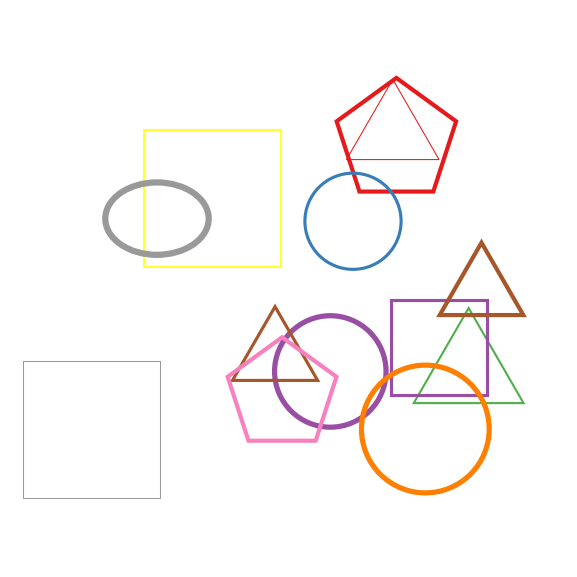[{"shape": "pentagon", "thickness": 2, "radius": 0.54, "center": [0.686, 0.755]}, {"shape": "triangle", "thickness": 0.5, "radius": 0.46, "center": [0.68, 0.769]}, {"shape": "circle", "thickness": 1.5, "radius": 0.42, "center": [0.611, 0.616]}, {"shape": "triangle", "thickness": 1, "radius": 0.55, "center": [0.811, 0.356]}, {"shape": "square", "thickness": 1.5, "radius": 0.41, "center": [0.76, 0.398]}, {"shape": "circle", "thickness": 2.5, "radius": 0.48, "center": [0.572, 0.356]}, {"shape": "circle", "thickness": 2.5, "radius": 0.55, "center": [0.737, 0.256]}, {"shape": "square", "thickness": 1, "radius": 0.59, "center": [0.368, 0.656]}, {"shape": "triangle", "thickness": 1.5, "radius": 0.43, "center": [0.476, 0.383]}, {"shape": "triangle", "thickness": 2, "radius": 0.42, "center": [0.834, 0.495]}, {"shape": "pentagon", "thickness": 2, "radius": 0.5, "center": [0.488, 0.316]}, {"shape": "oval", "thickness": 3, "radius": 0.45, "center": [0.272, 0.621]}, {"shape": "square", "thickness": 0.5, "radius": 0.59, "center": [0.158, 0.255]}]